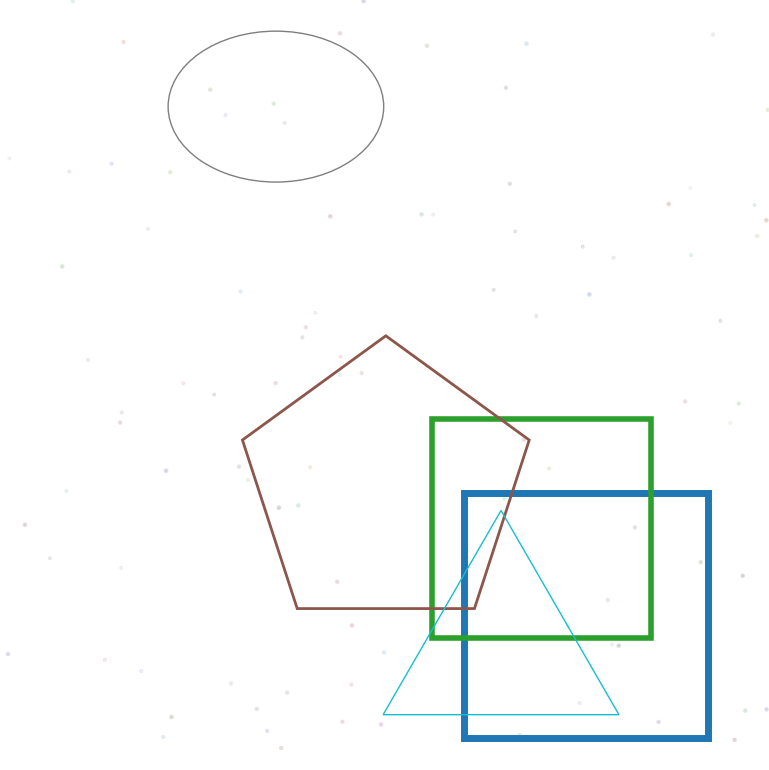[{"shape": "square", "thickness": 2.5, "radius": 0.79, "center": [0.761, 0.201]}, {"shape": "square", "thickness": 2, "radius": 0.71, "center": [0.703, 0.313]}, {"shape": "pentagon", "thickness": 1, "radius": 0.98, "center": [0.501, 0.368]}, {"shape": "oval", "thickness": 0.5, "radius": 0.7, "center": [0.358, 0.862]}, {"shape": "triangle", "thickness": 0.5, "radius": 0.88, "center": [0.651, 0.16]}]